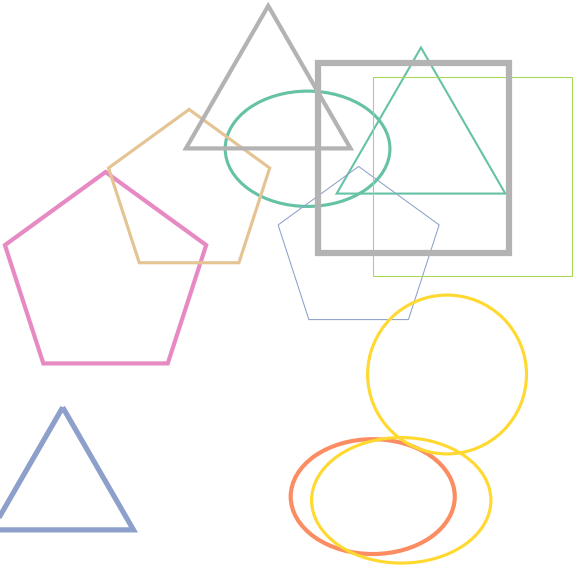[{"shape": "triangle", "thickness": 1, "radius": 0.84, "center": [0.729, 0.748]}, {"shape": "oval", "thickness": 1.5, "radius": 0.71, "center": [0.533, 0.742]}, {"shape": "oval", "thickness": 2, "radius": 0.71, "center": [0.645, 0.139]}, {"shape": "pentagon", "thickness": 0.5, "radius": 0.73, "center": [0.621, 0.564]}, {"shape": "triangle", "thickness": 2.5, "radius": 0.71, "center": [0.109, 0.152]}, {"shape": "pentagon", "thickness": 2, "radius": 0.92, "center": [0.183, 0.518]}, {"shape": "square", "thickness": 0.5, "radius": 0.86, "center": [0.818, 0.693]}, {"shape": "oval", "thickness": 1.5, "radius": 0.78, "center": [0.695, 0.133]}, {"shape": "circle", "thickness": 1.5, "radius": 0.69, "center": [0.774, 0.351]}, {"shape": "pentagon", "thickness": 1.5, "radius": 0.73, "center": [0.327, 0.663]}, {"shape": "triangle", "thickness": 2, "radius": 0.82, "center": [0.464, 0.824]}, {"shape": "square", "thickness": 3, "radius": 0.82, "center": [0.716, 0.726]}]